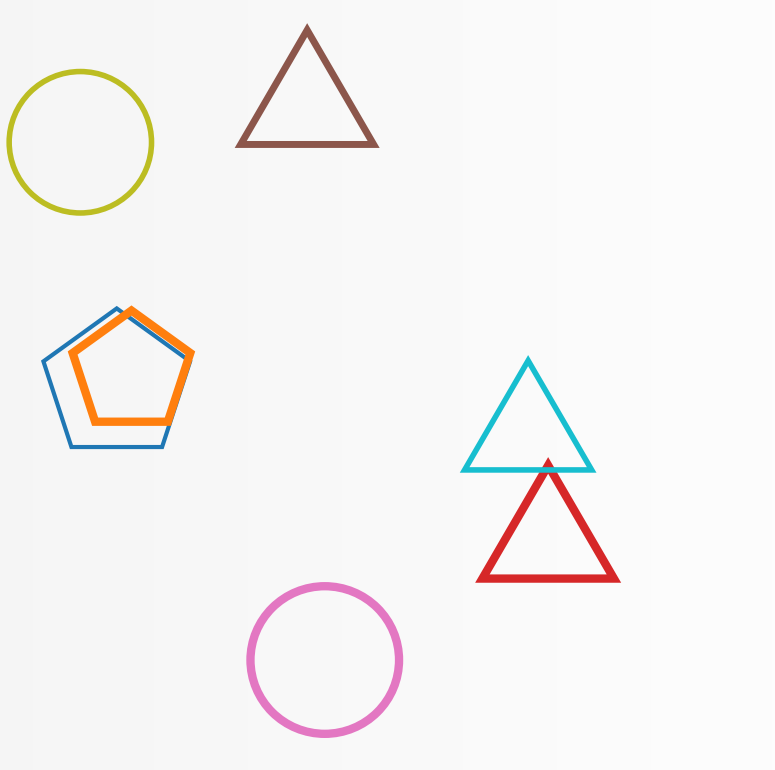[{"shape": "pentagon", "thickness": 1.5, "radius": 0.5, "center": [0.151, 0.5]}, {"shape": "pentagon", "thickness": 3, "radius": 0.4, "center": [0.17, 0.517]}, {"shape": "triangle", "thickness": 3, "radius": 0.49, "center": [0.707, 0.298]}, {"shape": "triangle", "thickness": 2.5, "radius": 0.5, "center": [0.396, 0.862]}, {"shape": "circle", "thickness": 3, "radius": 0.48, "center": [0.419, 0.143]}, {"shape": "circle", "thickness": 2, "radius": 0.46, "center": [0.104, 0.815]}, {"shape": "triangle", "thickness": 2, "radius": 0.47, "center": [0.681, 0.437]}]